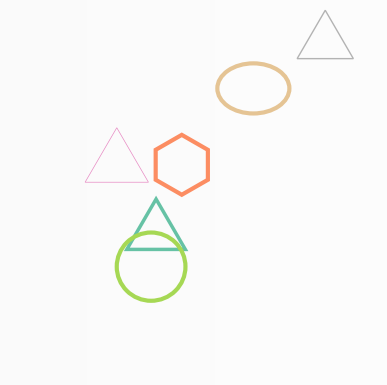[{"shape": "triangle", "thickness": 2.5, "radius": 0.44, "center": [0.403, 0.396]}, {"shape": "hexagon", "thickness": 3, "radius": 0.39, "center": [0.469, 0.572]}, {"shape": "triangle", "thickness": 0.5, "radius": 0.47, "center": [0.301, 0.574]}, {"shape": "circle", "thickness": 3, "radius": 0.44, "center": [0.39, 0.307]}, {"shape": "oval", "thickness": 3, "radius": 0.46, "center": [0.654, 0.77]}, {"shape": "triangle", "thickness": 1, "radius": 0.42, "center": [0.839, 0.89]}]